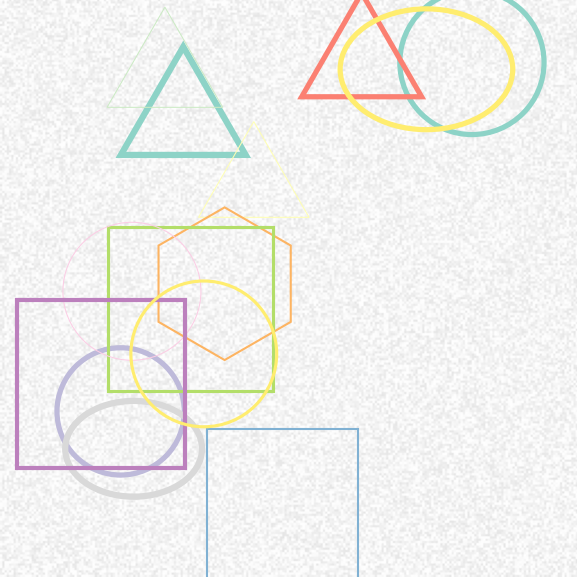[{"shape": "triangle", "thickness": 3, "radius": 0.62, "center": [0.317, 0.793]}, {"shape": "circle", "thickness": 2.5, "radius": 0.62, "center": [0.817, 0.891]}, {"shape": "triangle", "thickness": 0.5, "radius": 0.55, "center": [0.439, 0.678]}, {"shape": "circle", "thickness": 2.5, "radius": 0.55, "center": [0.209, 0.287]}, {"shape": "triangle", "thickness": 2.5, "radius": 0.6, "center": [0.626, 0.892]}, {"shape": "square", "thickness": 1, "radius": 0.65, "center": [0.49, 0.126]}, {"shape": "hexagon", "thickness": 1, "radius": 0.66, "center": [0.389, 0.508]}, {"shape": "square", "thickness": 1.5, "radius": 0.71, "center": [0.33, 0.465]}, {"shape": "circle", "thickness": 0.5, "radius": 0.6, "center": [0.228, 0.495]}, {"shape": "oval", "thickness": 3, "radius": 0.59, "center": [0.231, 0.222]}, {"shape": "square", "thickness": 2, "radius": 0.73, "center": [0.175, 0.334]}, {"shape": "triangle", "thickness": 0.5, "radius": 0.58, "center": [0.286, 0.871]}, {"shape": "oval", "thickness": 2.5, "radius": 0.75, "center": [0.738, 0.879]}, {"shape": "circle", "thickness": 1.5, "radius": 0.63, "center": [0.353, 0.386]}]